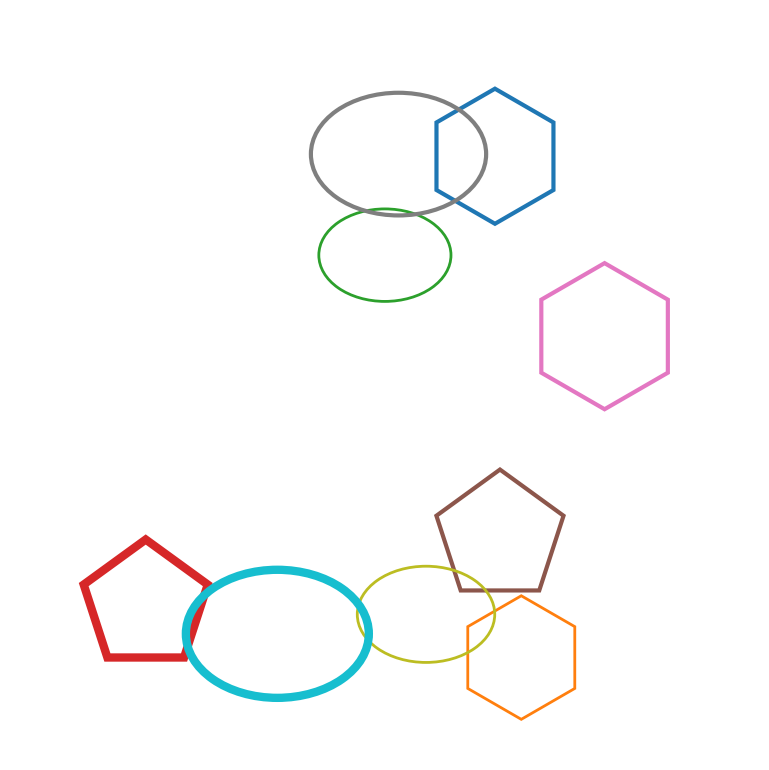[{"shape": "hexagon", "thickness": 1.5, "radius": 0.44, "center": [0.643, 0.797]}, {"shape": "hexagon", "thickness": 1, "radius": 0.4, "center": [0.677, 0.146]}, {"shape": "oval", "thickness": 1, "radius": 0.43, "center": [0.5, 0.669]}, {"shape": "pentagon", "thickness": 3, "radius": 0.42, "center": [0.189, 0.215]}, {"shape": "pentagon", "thickness": 1.5, "radius": 0.43, "center": [0.649, 0.303]}, {"shape": "hexagon", "thickness": 1.5, "radius": 0.47, "center": [0.785, 0.563]}, {"shape": "oval", "thickness": 1.5, "radius": 0.57, "center": [0.518, 0.8]}, {"shape": "oval", "thickness": 1, "radius": 0.45, "center": [0.553, 0.202]}, {"shape": "oval", "thickness": 3, "radius": 0.59, "center": [0.36, 0.177]}]